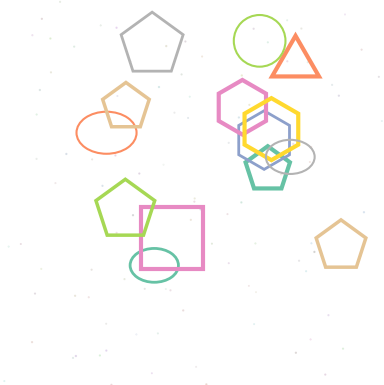[{"shape": "pentagon", "thickness": 3, "radius": 0.3, "center": [0.695, 0.56]}, {"shape": "oval", "thickness": 2, "radius": 0.31, "center": [0.401, 0.311]}, {"shape": "triangle", "thickness": 3, "radius": 0.35, "center": [0.768, 0.837]}, {"shape": "oval", "thickness": 1.5, "radius": 0.39, "center": [0.277, 0.655]}, {"shape": "hexagon", "thickness": 2, "radius": 0.38, "center": [0.686, 0.636]}, {"shape": "square", "thickness": 3, "radius": 0.4, "center": [0.447, 0.382]}, {"shape": "hexagon", "thickness": 3, "radius": 0.35, "center": [0.63, 0.721]}, {"shape": "pentagon", "thickness": 2.5, "radius": 0.4, "center": [0.326, 0.454]}, {"shape": "circle", "thickness": 1.5, "radius": 0.34, "center": [0.674, 0.894]}, {"shape": "hexagon", "thickness": 3, "radius": 0.4, "center": [0.705, 0.665]}, {"shape": "pentagon", "thickness": 2.5, "radius": 0.32, "center": [0.327, 0.722]}, {"shape": "pentagon", "thickness": 2.5, "radius": 0.34, "center": [0.886, 0.361]}, {"shape": "pentagon", "thickness": 2, "radius": 0.42, "center": [0.395, 0.884]}, {"shape": "oval", "thickness": 1.5, "radius": 0.32, "center": [0.754, 0.593]}]